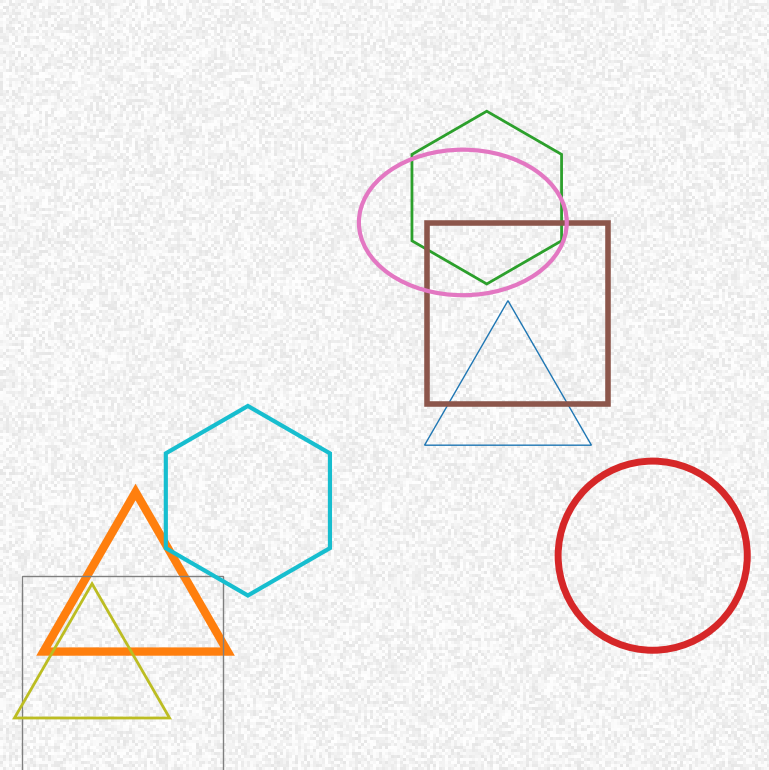[{"shape": "triangle", "thickness": 0.5, "radius": 0.63, "center": [0.66, 0.484]}, {"shape": "triangle", "thickness": 3, "radius": 0.69, "center": [0.176, 0.223]}, {"shape": "hexagon", "thickness": 1, "radius": 0.56, "center": [0.632, 0.743]}, {"shape": "circle", "thickness": 2.5, "radius": 0.61, "center": [0.848, 0.278]}, {"shape": "square", "thickness": 2, "radius": 0.59, "center": [0.672, 0.593]}, {"shape": "oval", "thickness": 1.5, "radius": 0.67, "center": [0.601, 0.711]}, {"shape": "square", "thickness": 0.5, "radius": 0.65, "center": [0.159, 0.122]}, {"shape": "triangle", "thickness": 1, "radius": 0.58, "center": [0.12, 0.126]}, {"shape": "hexagon", "thickness": 1.5, "radius": 0.62, "center": [0.322, 0.35]}]